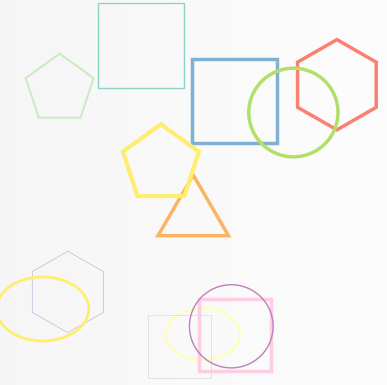[{"shape": "square", "thickness": 1, "radius": 0.55, "center": [0.364, 0.883]}, {"shape": "oval", "thickness": 1.5, "radius": 0.48, "center": [0.524, 0.132]}, {"shape": "hexagon", "thickness": 0.5, "radius": 0.53, "center": [0.175, 0.242]}, {"shape": "hexagon", "thickness": 2.5, "radius": 0.59, "center": [0.869, 0.78]}, {"shape": "square", "thickness": 2.5, "radius": 0.55, "center": [0.605, 0.737]}, {"shape": "triangle", "thickness": 2.5, "radius": 0.52, "center": [0.499, 0.44]}, {"shape": "circle", "thickness": 2.5, "radius": 0.58, "center": [0.757, 0.708]}, {"shape": "square", "thickness": 2.5, "radius": 0.46, "center": [0.606, 0.13]}, {"shape": "square", "thickness": 0.5, "radius": 0.41, "center": [0.464, 0.101]}, {"shape": "circle", "thickness": 1, "radius": 0.54, "center": [0.597, 0.152]}, {"shape": "pentagon", "thickness": 1.5, "radius": 0.46, "center": [0.154, 0.769]}, {"shape": "oval", "thickness": 2, "radius": 0.59, "center": [0.11, 0.198]}, {"shape": "pentagon", "thickness": 3, "radius": 0.52, "center": [0.415, 0.574]}]